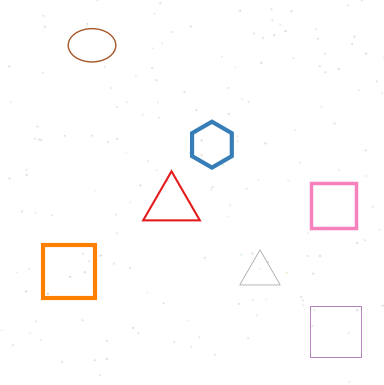[{"shape": "triangle", "thickness": 1.5, "radius": 0.42, "center": [0.446, 0.47]}, {"shape": "hexagon", "thickness": 3, "radius": 0.3, "center": [0.55, 0.624]}, {"shape": "square", "thickness": 0.5, "radius": 0.33, "center": [0.872, 0.139]}, {"shape": "square", "thickness": 3, "radius": 0.34, "center": [0.179, 0.295]}, {"shape": "oval", "thickness": 1, "radius": 0.31, "center": [0.239, 0.882]}, {"shape": "square", "thickness": 2.5, "radius": 0.29, "center": [0.867, 0.466]}, {"shape": "triangle", "thickness": 0.5, "radius": 0.3, "center": [0.675, 0.29]}]